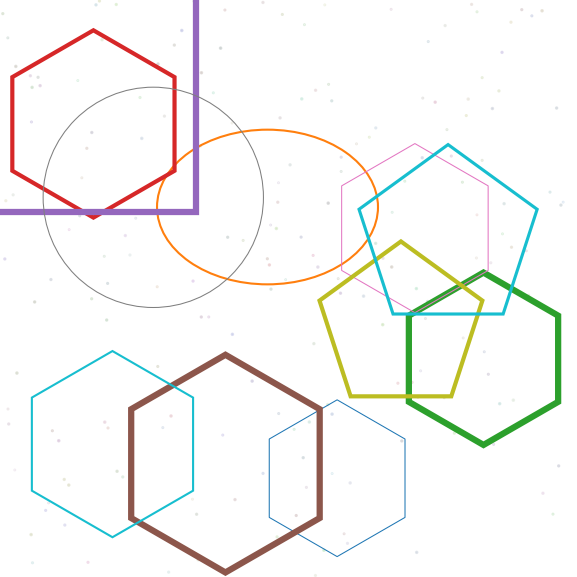[{"shape": "hexagon", "thickness": 0.5, "radius": 0.68, "center": [0.584, 0.171]}, {"shape": "oval", "thickness": 1, "radius": 0.96, "center": [0.463, 0.641]}, {"shape": "hexagon", "thickness": 3, "radius": 0.75, "center": [0.837, 0.378]}, {"shape": "hexagon", "thickness": 2, "radius": 0.81, "center": [0.162, 0.785]}, {"shape": "square", "thickness": 3, "radius": 0.99, "center": [0.141, 0.829]}, {"shape": "hexagon", "thickness": 3, "radius": 0.94, "center": [0.39, 0.196]}, {"shape": "hexagon", "thickness": 0.5, "radius": 0.73, "center": [0.718, 0.604]}, {"shape": "circle", "thickness": 0.5, "radius": 0.95, "center": [0.265, 0.657]}, {"shape": "pentagon", "thickness": 2, "radius": 0.74, "center": [0.694, 0.433]}, {"shape": "pentagon", "thickness": 1.5, "radius": 0.81, "center": [0.776, 0.587]}, {"shape": "hexagon", "thickness": 1, "radius": 0.81, "center": [0.195, 0.23]}]